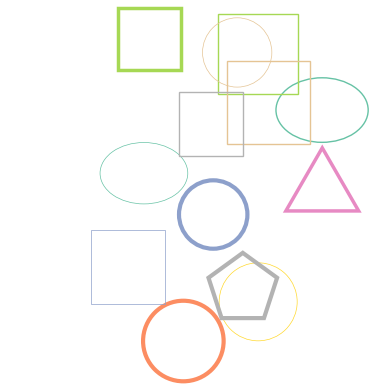[{"shape": "oval", "thickness": 0.5, "radius": 0.57, "center": [0.374, 0.55]}, {"shape": "oval", "thickness": 1, "radius": 0.6, "center": [0.837, 0.714]}, {"shape": "circle", "thickness": 3, "radius": 0.52, "center": [0.476, 0.114]}, {"shape": "square", "thickness": 0.5, "radius": 0.48, "center": [0.332, 0.308]}, {"shape": "circle", "thickness": 3, "radius": 0.44, "center": [0.554, 0.443]}, {"shape": "triangle", "thickness": 2.5, "radius": 0.55, "center": [0.837, 0.507]}, {"shape": "square", "thickness": 1, "radius": 0.52, "center": [0.67, 0.859]}, {"shape": "square", "thickness": 2.5, "radius": 0.4, "center": [0.389, 0.899]}, {"shape": "circle", "thickness": 0.5, "radius": 0.51, "center": [0.671, 0.216]}, {"shape": "square", "thickness": 1, "radius": 0.54, "center": [0.697, 0.735]}, {"shape": "circle", "thickness": 0.5, "radius": 0.45, "center": [0.616, 0.864]}, {"shape": "square", "thickness": 1, "radius": 0.42, "center": [0.548, 0.678]}, {"shape": "pentagon", "thickness": 3, "radius": 0.47, "center": [0.631, 0.25]}]